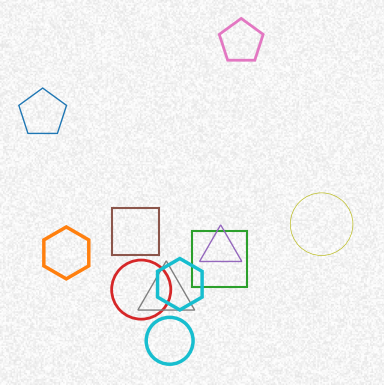[{"shape": "pentagon", "thickness": 1, "radius": 0.33, "center": [0.111, 0.706]}, {"shape": "hexagon", "thickness": 2.5, "radius": 0.34, "center": [0.172, 0.343]}, {"shape": "square", "thickness": 1.5, "radius": 0.36, "center": [0.57, 0.327]}, {"shape": "circle", "thickness": 2, "radius": 0.38, "center": [0.367, 0.248]}, {"shape": "triangle", "thickness": 1, "radius": 0.32, "center": [0.573, 0.353]}, {"shape": "square", "thickness": 1.5, "radius": 0.31, "center": [0.352, 0.399]}, {"shape": "pentagon", "thickness": 2, "radius": 0.3, "center": [0.627, 0.892]}, {"shape": "triangle", "thickness": 1, "radius": 0.43, "center": [0.432, 0.237]}, {"shape": "circle", "thickness": 0.5, "radius": 0.41, "center": [0.835, 0.418]}, {"shape": "circle", "thickness": 2.5, "radius": 0.3, "center": [0.441, 0.115]}, {"shape": "hexagon", "thickness": 2.5, "radius": 0.33, "center": [0.467, 0.262]}]